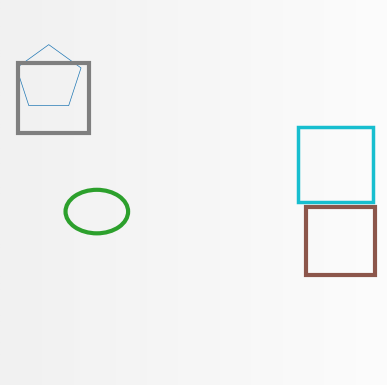[{"shape": "pentagon", "thickness": 0.5, "radius": 0.44, "center": [0.126, 0.797]}, {"shape": "oval", "thickness": 3, "radius": 0.4, "center": [0.25, 0.45]}, {"shape": "square", "thickness": 3, "radius": 0.45, "center": [0.879, 0.375]}, {"shape": "square", "thickness": 3, "radius": 0.45, "center": [0.138, 0.745]}, {"shape": "square", "thickness": 2.5, "radius": 0.49, "center": [0.866, 0.572]}]